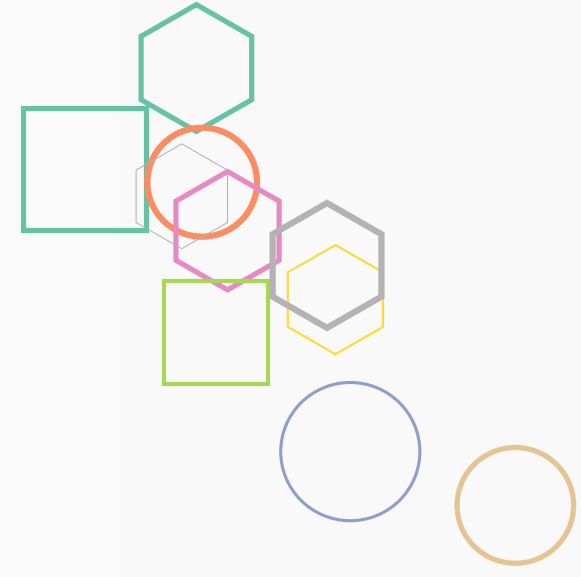[{"shape": "hexagon", "thickness": 2.5, "radius": 0.55, "center": [0.338, 0.881]}, {"shape": "square", "thickness": 2.5, "radius": 0.53, "center": [0.145, 0.707]}, {"shape": "circle", "thickness": 3, "radius": 0.47, "center": [0.348, 0.684]}, {"shape": "circle", "thickness": 1.5, "radius": 0.6, "center": [0.603, 0.217]}, {"shape": "hexagon", "thickness": 2.5, "radius": 0.51, "center": [0.391, 0.6]}, {"shape": "square", "thickness": 2, "radius": 0.45, "center": [0.371, 0.423]}, {"shape": "hexagon", "thickness": 1, "radius": 0.47, "center": [0.577, 0.48]}, {"shape": "circle", "thickness": 2.5, "radius": 0.5, "center": [0.887, 0.124]}, {"shape": "hexagon", "thickness": 3, "radius": 0.54, "center": [0.563, 0.54]}, {"shape": "hexagon", "thickness": 0.5, "radius": 0.45, "center": [0.313, 0.659]}]